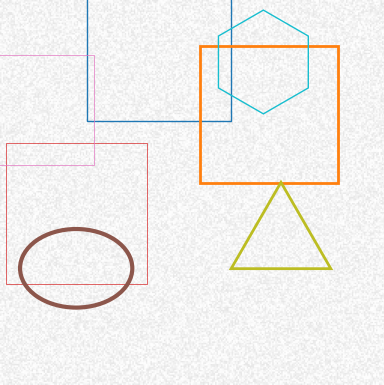[{"shape": "square", "thickness": 1, "radius": 0.94, "center": [0.413, 0.874]}, {"shape": "square", "thickness": 2, "radius": 0.89, "center": [0.699, 0.703]}, {"shape": "square", "thickness": 0.5, "radius": 0.92, "center": [0.198, 0.445]}, {"shape": "oval", "thickness": 3, "radius": 0.73, "center": [0.198, 0.303]}, {"shape": "square", "thickness": 0.5, "radius": 0.71, "center": [0.1, 0.715]}, {"shape": "triangle", "thickness": 2, "radius": 0.75, "center": [0.73, 0.377]}, {"shape": "hexagon", "thickness": 1, "radius": 0.67, "center": [0.684, 0.839]}]